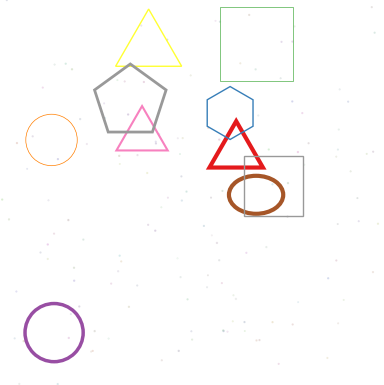[{"shape": "triangle", "thickness": 3, "radius": 0.4, "center": [0.614, 0.605]}, {"shape": "hexagon", "thickness": 1, "radius": 0.34, "center": [0.598, 0.706]}, {"shape": "square", "thickness": 0.5, "radius": 0.48, "center": [0.666, 0.885]}, {"shape": "circle", "thickness": 2.5, "radius": 0.38, "center": [0.141, 0.136]}, {"shape": "circle", "thickness": 0.5, "radius": 0.33, "center": [0.134, 0.636]}, {"shape": "triangle", "thickness": 1, "radius": 0.5, "center": [0.386, 0.877]}, {"shape": "oval", "thickness": 3, "radius": 0.35, "center": [0.665, 0.494]}, {"shape": "triangle", "thickness": 1.5, "radius": 0.38, "center": [0.369, 0.648]}, {"shape": "square", "thickness": 1, "radius": 0.39, "center": [0.711, 0.517]}, {"shape": "pentagon", "thickness": 2, "radius": 0.49, "center": [0.338, 0.736]}]